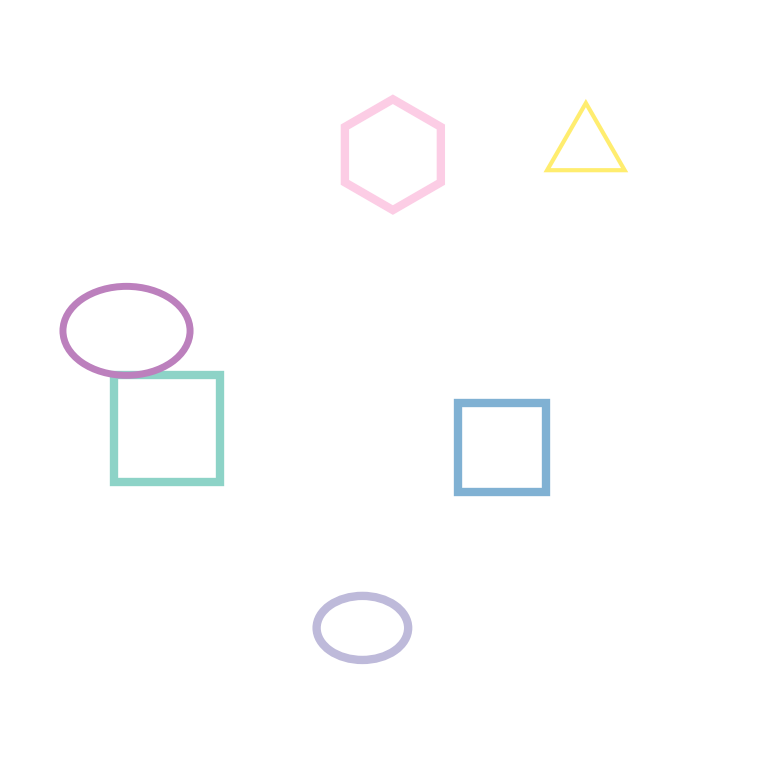[{"shape": "square", "thickness": 3, "radius": 0.35, "center": [0.217, 0.444]}, {"shape": "oval", "thickness": 3, "radius": 0.3, "center": [0.471, 0.185]}, {"shape": "square", "thickness": 3, "radius": 0.29, "center": [0.652, 0.418]}, {"shape": "hexagon", "thickness": 3, "radius": 0.36, "center": [0.51, 0.799]}, {"shape": "oval", "thickness": 2.5, "radius": 0.41, "center": [0.164, 0.57]}, {"shape": "triangle", "thickness": 1.5, "radius": 0.29, "center": [0.761, 0.808]}]